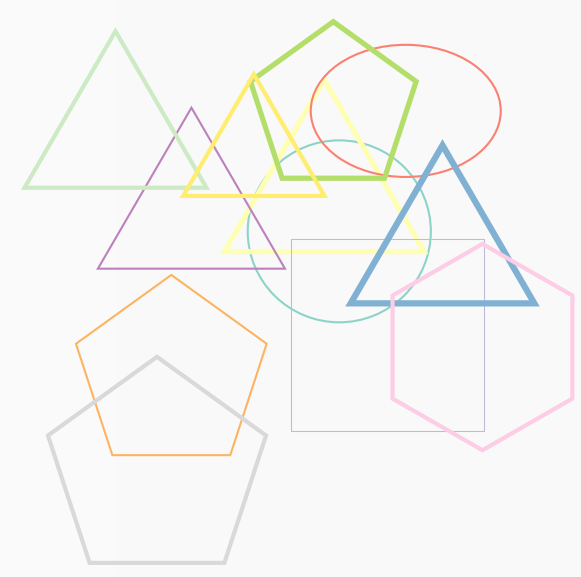[{"shape": "circle", "thickness": 1, "radius": 0.79, "center": [0.584, 0.599]}, {"shape": "triangle", "thickness": 2.5, "radius": 0.99, "center": [0.558, 0.663]}, {"shape": "square", "thickness": 0.5, "radius": 0.83, "center": [0.667, 0.419]}, {"shape": "oval", "thickness": 1, "radius": 0.82, "center": [0.698, 0.807]}, {"shape": "triangle", "thickness": 3, "radius": 0.91, "center": [0.761, 0.565]}, {"shape": "pentagon", "thickness": 1, "radius": 0.86, "center": [0.295, 0.351]}, {"shape": "pentagon", "thickness": 2.5, "radius": 0.75, "center": [0.573, 0.812]}, {"shape": "hexagon", "thickness": 2, "radius": 0.89, "center": [0.83, 0.398]}, {"shape": "pentagon", "thickness": 2, "radius": 0.99, "center": [0.27, 0.184]}, {"shape": "triangle", "thickness": 1, "radius": 0.93, "center": [0.329, 0.627]}, {"shape": "triangle", "thickness": 2, "radius": 0.9, "center": [0.199, 0.764]}, {"shape": "triangle", "thickness": 2, "radius": 0.7, "center": [0.437, 0.73]}]